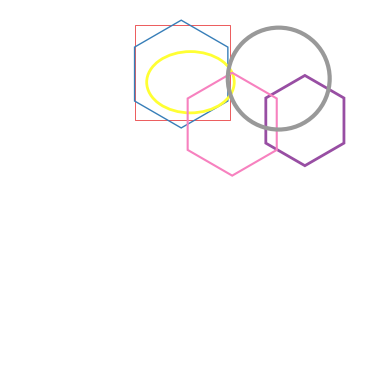[{"shape": "square", "thickness": 0.5, "radius": 0.62, "center": [0.473, 0.811]}, {"shape": "hexagon", "thickness": 1, "radius": 0.7, "center": [0.471, 0.808]}, {"shape": "hexagon", "thickness": 2, "radius": 0.59, "center": [0.792, 0.687]}, {"shape": "oval", "thickness": 2, "radius": 0.57, "center": [0.495, 0.786]}, {"shape": "hexagon", "thickness": 1.5, "radius": 0.67, "center": [0.603, 0.677]}, {"shape": "circle", "thickness": 3, "radius": 0.66, "center": [0.724, 0.796]}]